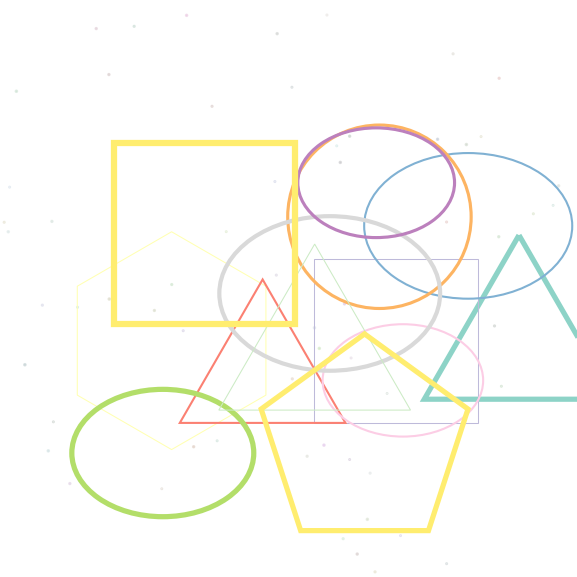[{"shape": "triangle", "thickness": 2.5, "radius": 0.95, "center": [0.899, 0.403]}, {"shape": "hexagon", "thickness": 0.5, "radius": 0.94, "center": [0.297, 0.409]}, {"shape": "square", "thickness": 0.5, "radius": 0.71, "center": [0.685, 0.408]}, {"shape": "triangle", "thickness": 1, "radius": 0.83, "center": [0.455, 0.35]}, {"shape": "oval", "thickness": 1, "radius": 0.9, "center": [0.811, 0.608]}, {"shape": "circle", "thickness": 1.5, "radius": 0.79, "center": [0.657, 0.624]}, {"shape": "oval", "thickness": 2.5, "radius": 0.79, "center": [0.282, 0.215]}, {"shape": "oval", "thickness": 1, "radius": 0.69, "center": [0.698, 0.34]}, {"shape": "oval", "thickness": 2, "radius": 0.96, "center": [0.571, 0.491]}, {"shape": "oval", "thickness": 1.5, "radius": 0.68, "center": [0.651, 0.683]}, {"shape": "triangle", "thickness": 0.5, "radius": 0.96, "center": [0.545, 0.385]}, {"shape": "pentagon", "thickness": 2.5, "radius": 0.94, "center": [0.631, 0.233]}, {"shape": "square", "thickness": 3, "radius": 0.78, "center": [0.354, 0.595]}]